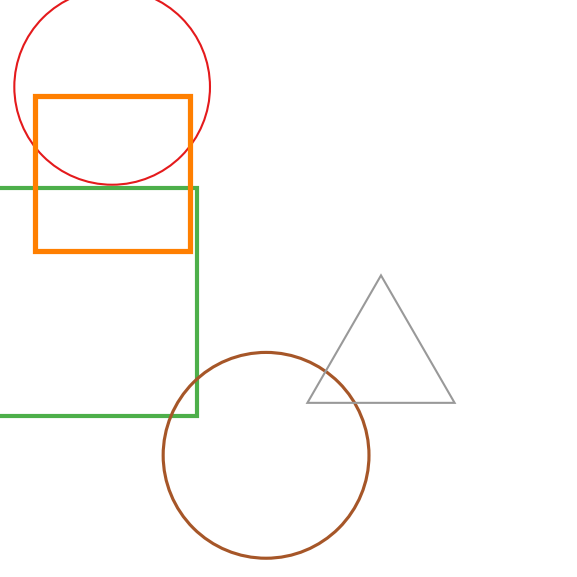[{"shape": "circle", "thickness": 1, "radius": 0.85, "center": [0.194, 0.849]}, {"shape": "square", "thickness": 2, "radius": 0.99, "center": [0.143, 0.477]}, {"shape": "square", "thickness": 2.5, "radius": 0.67, "center": [0.195, 0.698]}, {"shape": "circle", "thickness": 1.5, "radius": 0.89, "center": [0.461, 0.211]}, {"shape": "triangle", "thickness": 1, "radius": 0.74, "center": [0.66, 0.375]}]